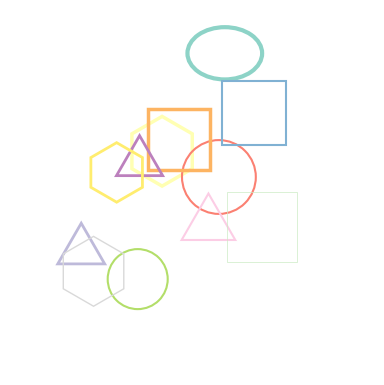[{"shape": "oval", "thickness": 3, "radius": 0.48, "center": [0.584, 0.862]}, {"shape": "hexagon", "thickness": 2.5, "radius": 0.45, "center": [0.421, 0.607]}, {"shape": "triangle", "thickness": 2, "radius": 0.35, "center": [0.211, 0.35]}, {"shape": "circle", "thickness": 1.5, "radius": 0.48, "center": [0.569, 0.54]}, {"shape": "square", "thickness": 1.5, "radius": 0.42, "center": [0.66, 0.707]}, {"shape": "square", "thickness": 2.5, "radius": 0.4, "center": [0.465, 0.638]}, {"shape": "circle", "thickness": 1.5, "radius": 0.39, "center": [0.358, 0.275]}, {"shape": "triangle", "thickness": 1.5, "radius": 0.4, "center": [0.541, 0.417]}, {"shape": "hexagon", "thickness": 1, "radius": 0.45, "center": [0.243, 0.295]}, {"shape": "triangle", "thickness": 2, "radius": 0.35, "center": [0.362, 0.578]}, {"shape": "square", "thickness": 0.5, "radius": 0.45, "center": [0.681, 0.41]}, {"shape": "hexagon", "thickness": 2, "radius": 0.39, "center": [0.303, 0.552]}]